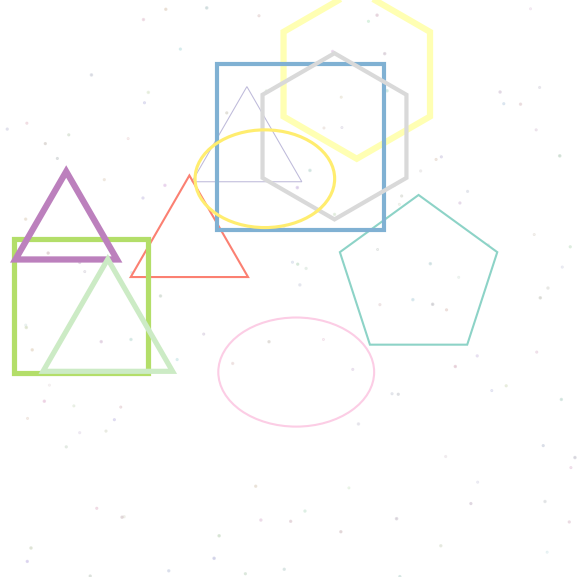[{"shape": "pentagon", "thickness": 1, "radius": 0.72, "center": [0.725, 0.518]}, {"shape": "hexagon", "thickness": 3, "radius": 0.73, "center": [0.618, 0.871]}, {"shape": "triangle", "thickness": 0.5, "radius": 0.55, "center": [0.428, 0.739]}, {"shape": "triangle", "thickness": 1, "radius": 0.59, "center": [0.328, 0.578]}, {"shape": "square", "thickness": 2, "radius": 0.72, "center": [0.52, 0.744]}, {"shape": "square", "thickness": 2.5, "radius": 0.58, "center": [0.14, 0.47]}, {"shape": "oval", "thickness": 1, "radius": 0.67, "center": [0.513, 0.355]}, {"shape": "hexagon", "thickness": 2, "radius": 0.72, "center": [0.579, 0.763]}, {"shape": "triangle", "thickness": 3, "radius": 0.51, "center": [0.115, 0.601]}, {"shape": "triangle", "thickness": 2.5, "radius": 0.65, "center": [0.187, 0.421]}, {"shape": "oval", "thickness": 1.5, "radius": 0.6, "center": [0.459, 0.69]}]